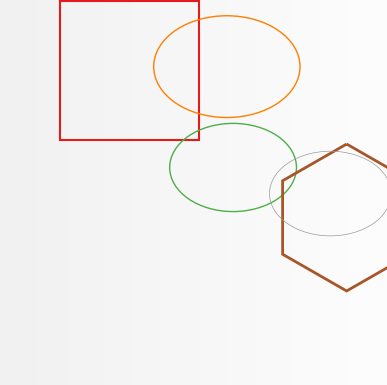[{"shape": "square", "thickness": 1.5, "radius": 0.9, "center": [0.334, 0.816]}, {"shape": "oval", "thickness": 1, "radius": 0.82, "center": [0.601, 0.565]}, {"shape": "oval", "thickness": 1, "radius": 0.94, "center": [0.585, 0.827]}, {"shape": "hexagon", "thickness": 2, "radius": 0.95, "center": [0.895, 0.435]}, {"shape": "oval", "thickness": 0.5, "radius": 0.79, "center": [0.852, 0.497]}]